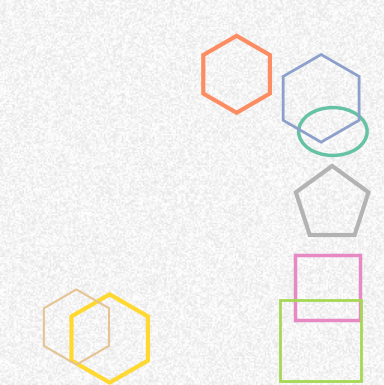[{"shape": "oval", "thickness": 2.5, "radius": 0.44, "center": [0.865, 0.658]}, {"shape": "hexagon", "thickness": 3, "radius": 0.5, "center": [0.614, 0.807]}, {"shape": "hexagon", "thickness": 2, "radius": 0.57, "center": [0.834, 0.745]}, {"shape": "square", "thickness": 2.5, "radius": 0.42, "center": [0.85, 0.254]}, {"shape": "square", "thickness": 2, "radius": 0.53, "center": [0.832, 0.116]}, {"shape": "hexagon", "thickness": 3, "radius": 0.57, "center": [0.285, 0.121]}, {"shape": "hexagon", "thickness": 1.5, "radius": 0.49, "center": [0.199, 0.151]}, {"shape": "pentagon", "thickness": 3, "radius": 0.5, "center": [0.863, 0.47]}]